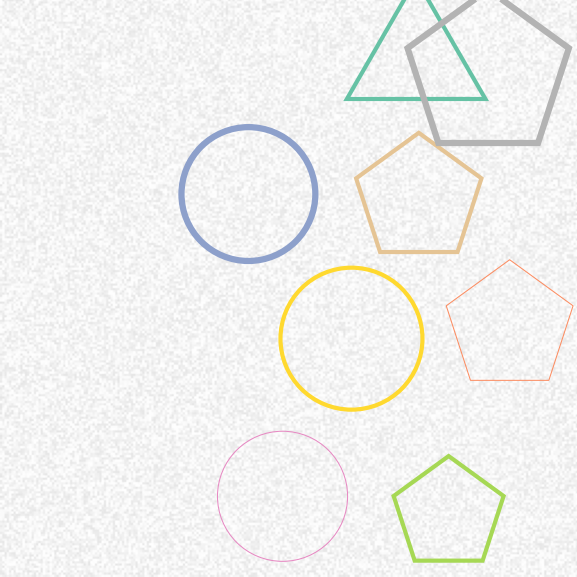[{"shape": "triangle", "thickness": 2, "radius": 0.69, "center": [0.721, 0.897]}, {"shape": "pentagon", "thickness": 0.5, "radius": 0.58, "center": [0.883, 0.434]}, {"shape": "circle", "thickness": 3, "radius": 0.58, "center": [0.43, 0.663]}, {"shape": "circle", "thickness": 0.5, "radius": 0.56, "center": [0.489, 0.14]}, {"shape": "pentagon", "thickness": 2, "radius": 0.5, "center": [0.777, 0.109]}, {"shape": "circle", "thickness": 2, "radius": 0.61, "center": [0.609, 0.413]}, {"shape": "pentagon", "thickness": 2, "radius": 0.57, "center": [0.725, 0.655]}, {"shape": "pentagon", "thickness": 3, "radius": 0.73, "center": [0.845, 0.87]}]